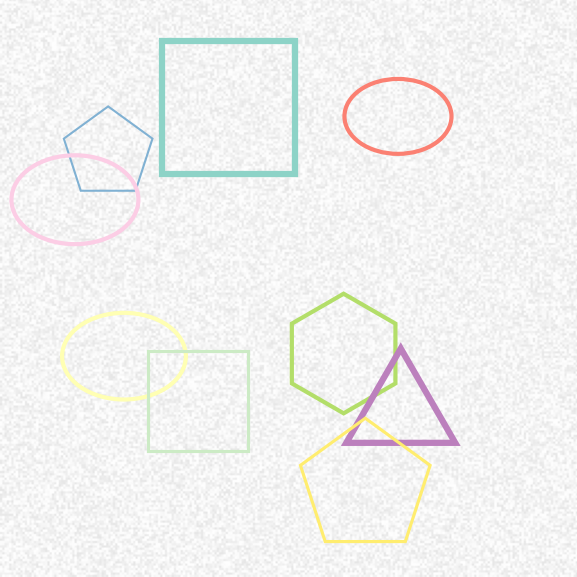[{"shape": "square", "thickness": 3, "radius": 0.58, "center": [0.395, 0.813]}, {"shape": "oval", "thickness": 2, "radius": 0.54, "center": [0.215, 0.382]}, {"shape": "oval", "thickness": 2, "radius": 0.46, "center": [0.689, 0.798]}, {"shape": "pentagon", "thickness": 1, "radius": 0.4, "center": [0.187, 0.734]}, {"shape": "hexagon", "thickness": 2, "radius": 0.52, "center": [0.595, 0.387]}, {"shape": "oval", "thickness": 2, "radius": 0.55, "center": [0.13, 0.653]}, {"shape": "triangle", "thickness": 3, "radius": 0.54, "center": [0.694, 0.287]}, {"shape": "square", "thickness": 1.5, "radius": 0.43, "center": [0.343, 0.304]}, {"shape": "pentagon", "thickness": 1.5, "radius": 0.59, "center": [0.632, 0.157]}]